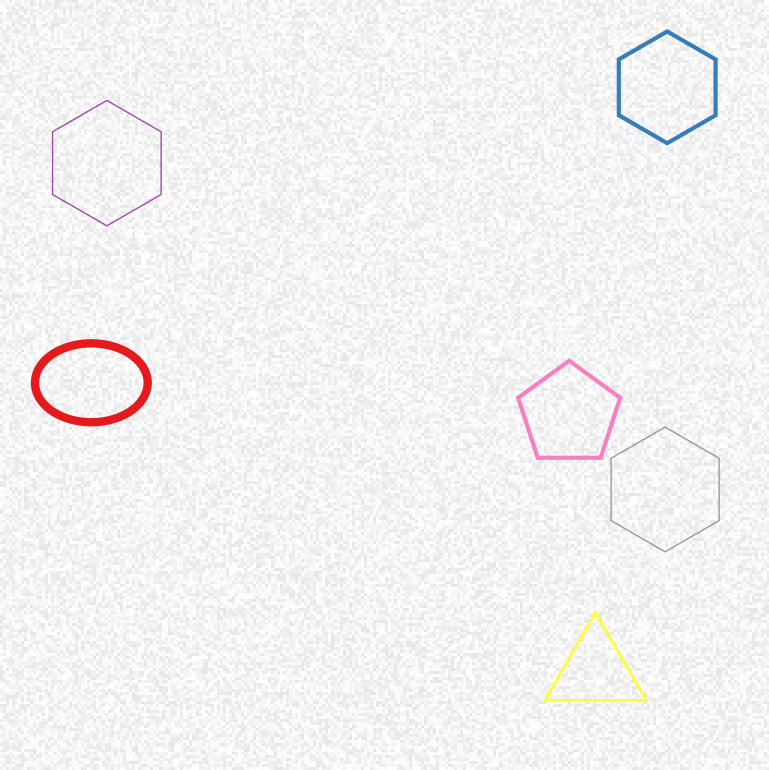[{"shape": "oval", "thickness": 3, "radius": 0.37, "center": [0.119, 0.503]}, {"shape": "hexagon", "thickness": 1.5, "radius": 0.36, "center": [0.866, 0.887]}, {"shape": "hexagon", "thickness": 0.5, "radius": 0.41, "center": [0.139, 0.788]}, {"shape": "triangle", "thickness": 1, "radius": 0.38, "center": [0.773, 0.128]}, {"shape": "pentagon", "thickness": 1.5, "radius": 0.35, "center": [0.739, 0.462]}, {"shape": "hexagon", "thickness": 0.5, "radius": 0.4, "center": [0.864, 0.364]}]